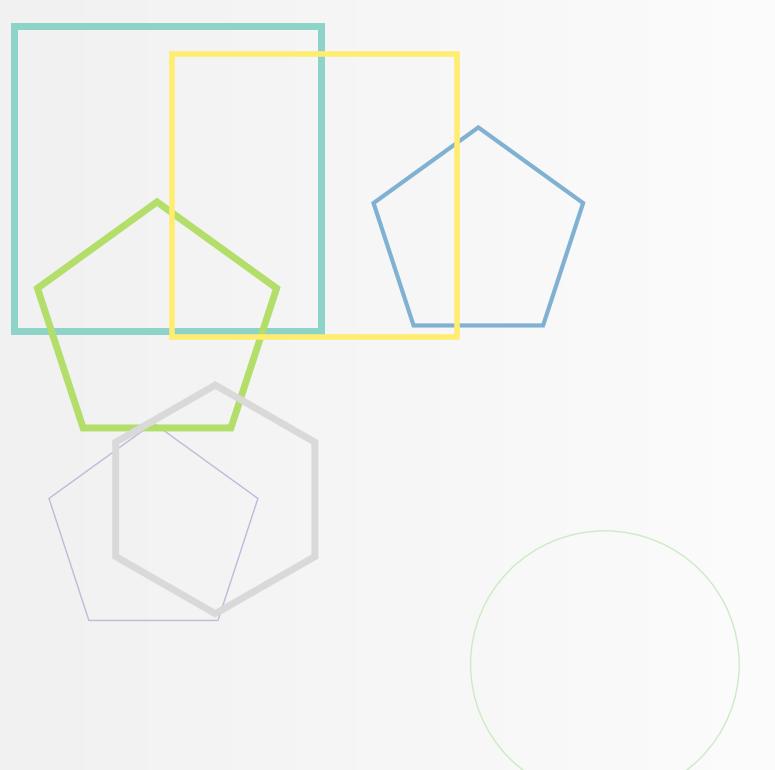[{"shape": "square", "thickness": 2.5, "radius": 0.99, "center": [0.216, 0.769]}, {"shape": "pentagon", "thickness": 0.5, "radius": 0.71, "center": [0.198, 0.309]}, {"shape": "pentagon", "thickness": 1.5, "radius": 0.71, "center": [0.617, 0.692]}, {"shape": "pentagon", "thickness": 2.5, "radius": 0.81, "center": [0.203, 0.575]}, {"shape": "hexagon", "thickness": 2.5, "radius": 0.74, "center": [0.278, 0.351]}, {"shape": "circle", "thickness": 0.5, "radius": 0.87, "center": [0.78, 0.137]}, {"shape": "square", "thickness": 2, "radius": 0.92, "center": [0.406, 0.746]}]